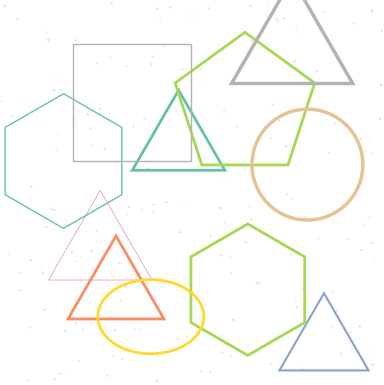[{"shape": "hexagon", "thickness": 1, "radius": 0.87, "center": [0.165, 0.582]}, {"shape": "triangle", "thickness": 2, "radius": 0.69, "center": [0.464, 0.627]}, {"shape": "triangle", "thickness": 2, "radius": 0.72, "center": [0.301, 0.243]}, {"shape": "triangle", "thickness": 1.5, "radius": 0.67, "center": [0.842, 0.105]}, {"shape": "triangle", "thickness": 0.5, "radius": 0.78, "center": [0.26, 0.35]}, {"shape": "hexagon", "thickness": 2, "radius": 0.85, "center": [0.644, 0.248]}, {"shape": "pentagon", "thickness": 2, "radius": 0.95, "center": [0.636, 0.726]}, {"shape": "oval", "thickness": 2, "radius": 0.69, "center": [0.392, 0.177]}, {"shape": "circle", "thickness": 2.5, "radius": 0.72, "center": [0.798, 0.572]}, {"shape": "triangle", "thickness": 2.5, "radius": 0.91, "center": [0.759, 0.874]}, {"shape": "square", "thickness": 1, "radius": 0.76, "center": [0.343, 0.734]}]